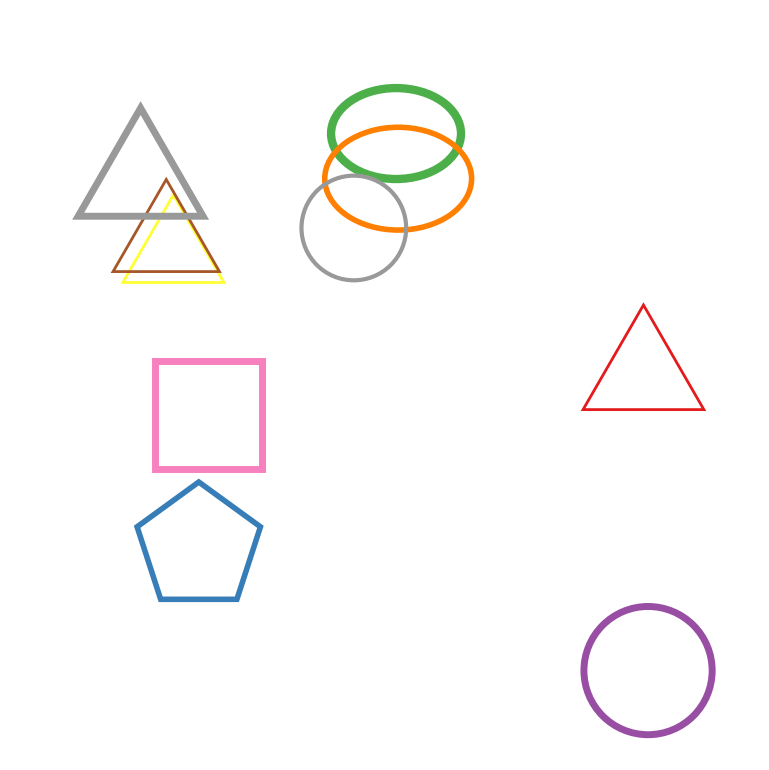[{"shape": "triangle", "thickness": 1, "radius": 0.45, "center": [0.836, 0.513]}, {"shape": "pentagon", "thickness": 2, "radius": 0.42, "center": [0.258, 0.29]}, {"shape": "oval", "thickness": 3, "radius": 0.42, "center": [0.514, 0.827]}, {"shape": "circle", "thickness": 2.5, "radius": 0.42, "center": [0.842, 0.129]}, {"shape": "oval", "thickness": 2, "radius": 0.48, "center": [0.517, 0.768]}, {"shape": "triangle", "thickness": 1, "radius": 0.38, "center": [0.225, 0.671]}, {"shape": "triangle", "thickness": 1, "radius": 0.4, "center": [0.216, 0.687]}, {"shape": "square", "thickness": 2.5, "radius": 0.35, "center": [0.271, 0.461]}, {"shape": "triangle", "thickness": 2.5, "radius": 0.47, "center": [0.183, 0.766]}, {"shape": "circle", "thickness": 1.5, "radius": 0.34, "center": [0.46, 0.704]}]